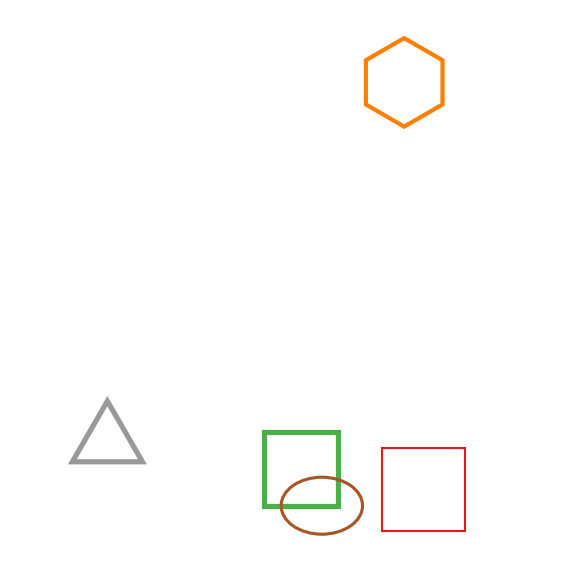[{"shape": "square", "thickness": 1, "radius": 0.36, "center": [0.733, 0.152]}, {"shape": "square", "thickness": 2.5, "radius": 0.32, "center": [0.521, 0.187]}, {"shape": "hexagon", "thickness": 2, "radius": 0.38, "center": [0.7, 0.857]}, {"shape": "oval", "thickness": 1.5, "radius": 0.35, "center": [0.557, 0.123]}, {"shape": "triangle", "thickness": 2.5, "radius": 0.35, "center": [0.186, 0.235]}]